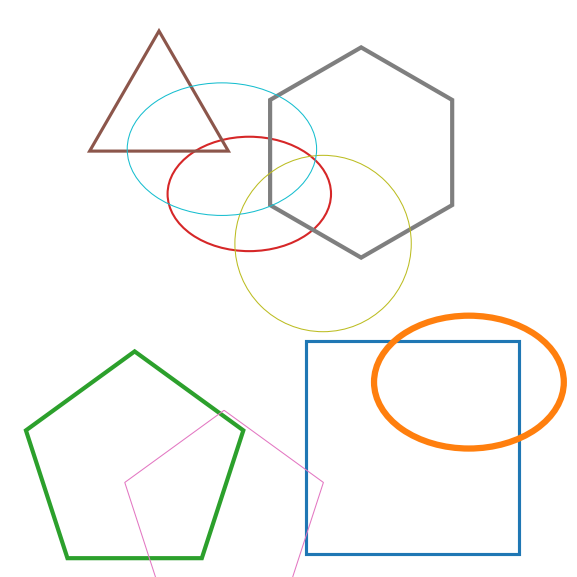[{"shape": "square", "thickness": 1.5, "radius": 0.92, "center": [0.714, 0.225]}, {"shape": "oval", "thickness": 3, "radius": 0.82, "center": [0.812, 0.337]}, {"shape": "pentagon", "thickness": 2, "radius": 0.99, "center": [0.233, 0.193]}, {"shape": "oval", "thickness": 1, "radius": 0.71, "center": [0.432, 0.663]}, {"shape": "triangle", "thickness": 1.5, "radius": 0.69, "center": [0.275, 0.807]}, {"shape": "pentagon", "thickness": 0.5, "radius": 0.9, "center": [0.388, 0.108]}, {"shape": "hexagon", "thickness": 2, "radius": 0.91, "center": [0.625, 0.735]}, {"shape": "circle", "thickness": 0.5, "radius": 0.76, "center": [0.559, 0.577]}, {"shape": "oval", "thickness": 0.5, "radius": 0.82, "center": [0.384, 0.741]}]